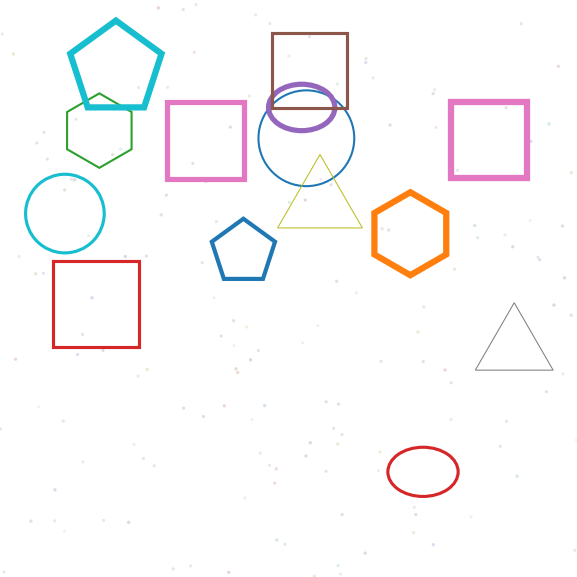[{"shape": "circle", "thickness": 1, "radius": 0.41, "center": [0.53, 0.76]}, {"shape": "pentagon", "thickness": 2, "radius": 0.29, "center": [0.421, 0.563]}, {"shape": "hexagon", "thickness": 3, "radius": 0.36, "center": [0.711, 0.594]}, {"shape": "hexagon", "thickness": 1, "radius": 0.32, "center": [0.172, 0.773]}, {"shape": "square", "thickness": 1.5, "radius": 0.37, "center": [0.166, 0.472]}, {"shape": "oval", "thickness": 1.5, "radius": 0.3, "center": [0.732, 0.182]}, {"shape": "oval", "thickness": 2.5, "radius": 0.29, "center": [0.522, 0.813]}, {"shape": "square", "thickness": 1.5, "radius": 0.32, "center": [0.537, 0.877]}, {"shape": "square", "thickness": 2.5, "radius": 0.33, "center": [0.356, 0.755]}, {"shape": "square", "thickness": 3, "radius": 0.33, "center": [0.847, 0.757]}, {"shape": "triangle", "thickness": 0.5, "radius": 0.39, "center": [0.89, 0.397]}, {"shape": "triangle", "thickness": 0.5, "radius": 0.42, "center": [0.554, 0.647]}, {"shape": "pentagon", "thickness": 3, "radius": 0.42, "center": [0.201, 0.88]}, {"shape": "circle", "thickness": 1.5, "radius": 0.34, "center": [0.112, 0.629]}]